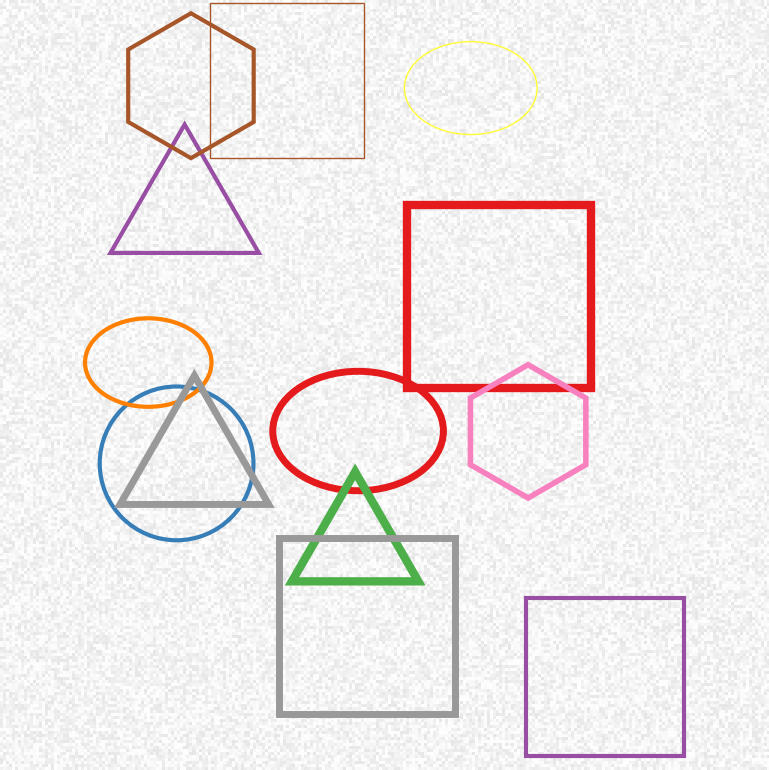[{"shape": "oval", "thickness": 2.5, "radius": 0.55, "center": [0.465, 0.44]}, {"shape": "square", "thickness": 3, "radius": 0.6, "center": [0.648, 0.615]}, {"shape": "circle", "thickness": 1.5, "radius": 0.5, "center": [0.229, 0.398]}, {"shape": "triangle", "thickness": 3, "radius": 0.47, "center": [0.461, 0.292]}, {"shape": "triangle", "thickness": 1.5, "radius": 0.56, "center": [0.24, 0.727]}, {"shape": "square", "thickness": 1.5, "radius": 0.51, "center": [0.785, 0.121]}, {"shape": "oval", "thickness": 1.5, "radius": 0.41, "center": [0.193, 0.529]}, {"shape": "oval", "thickness": 0.5, "radius": 0.43, "center": [0.611, 0.886]}, {"shape": "hexagon", "thickness": 1.5, "radius": 0.47, "center": [0.248, 0.889]}, {"shape": "square", "thickness": 0.5, "radius": 0.5, "center": [0.372, 0.895]}, {"shape": "hexagon", "thickness": 2, "radius": 0.43, "center": [0.686, 0.44]}, {"shape": "triangle", "thickness": 2.5, "radius": 0.56, "center": [0.252, 0.401]}, {"shape": "square", "thickness": 2.5, "radius": 0.57, "center": [0.477, 0.188]}]